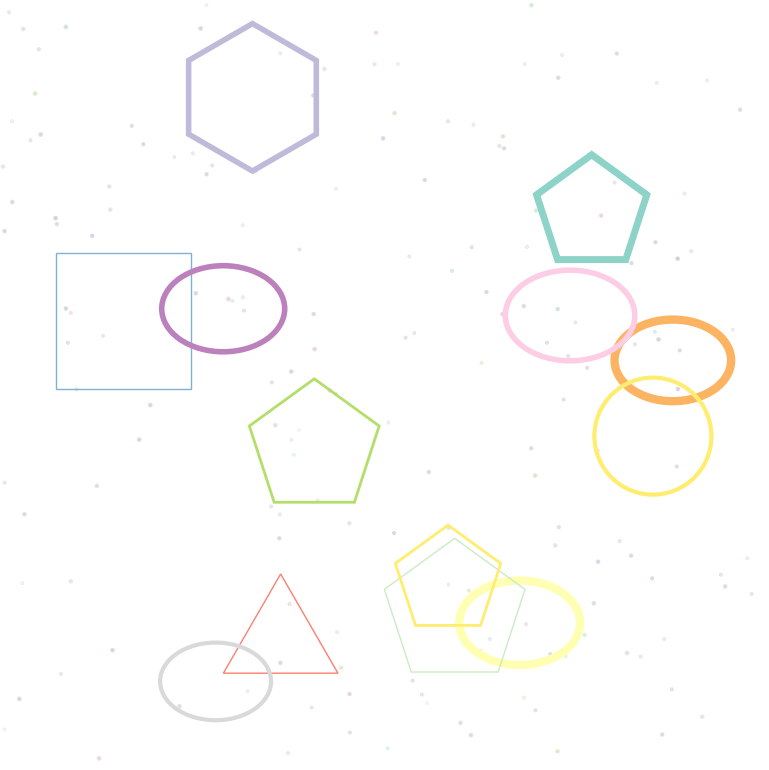[{"shape": "pentagon", "thickness": 2.5, "radius": 0.38, "center": [0.768, 0.724]}, {"shape": "oval", "thickness": 3, "radius": 0.39, "center": [0.675, 0.191]}, {"shape": "hexagon", "thickness": 2, "radius": 0.48, "center": [0.328, 0.874]}, {"shape": "triangle", "thickness": 0.5, "radius": 0.43, "center": [0.364, 0.169]}, {"shape": "square", "thickness": 0.5, "radius": 0.44, "center": [0.161, 0.583]}, {"shape": "oval", "thickness": 3, "radius": 0.38, "center": [0.874, 0.532]}, {"shape": "pentagon", "thickness": 1, "radius": 0.44, "center": [0.408, 0.419]}, {"shape": "oval", "thickness": 2, "radius": 0.42, "center": [0.74, 0.59]}, {"shape": "oval", "thickness": 1.5, "radius": 0.36, "center": [0.28, 0.115]}, {"shape": "oval", "thickness": 2, "radius": 0.4, "center": [0.29, 0.599]}, {"shape": "pentagon", "thickness": 0.5, "radius": 0.48, "center": [0.591, 0.205]}, {"shape": "pentagon", "thickness": 1, "radius": 0.36, "center": [0.582, 0.246]}, {"shape": "circle", "thickness": 1.5, "radius": 0.38, "center": [0.848, 0.434]}]